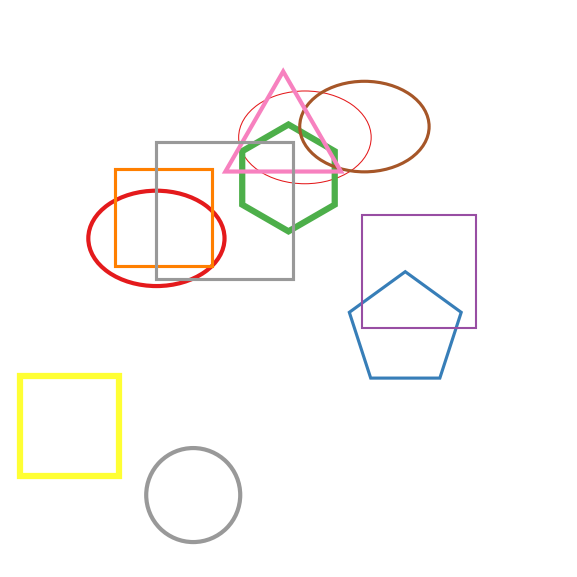[{"shape": "oval", "thickness": 2, "radius": 0.59, "center": [0.271, 0.586]}, {"shape": "oval", "thickness": 0.5, "radius": 0.57, "center": [0.528, 0.761]}, {"shape": "pentagon", "thickness": 1.5, "radius": 0.51, "center": [0.702, 0.427]}, {"shape": "hexagon", "thickness": 3, "radius": 0.46, "center": [0.5, 0.691]}, {"shape": "square", "thickness": 1, "radius": 0.49, "center": [0.726, 0.529]}, {"shape": "square", "thickness": 1.5, "radius": 0.42, "center": [0.283, 0.622]}, {"shape": "square", "thickness": 3, "radius": 0.43, "center": [0.121, 0.262]}, {"shape": "oval", "thickness": 1.5, "radius": 0.56, "center": [0.631, 0.78]}, {"shape": "triangle", "thickness": 2, "radius": 0.58, "center": [0.49, 0.76]}, {"shape": "square", "thickness": 1.5, "radius": 0.59, "center": [0.388, 0.635]}, {"shape": "circle", "thickness": 2, "radius": 0.41, "center": [0.335, 0.142]}]